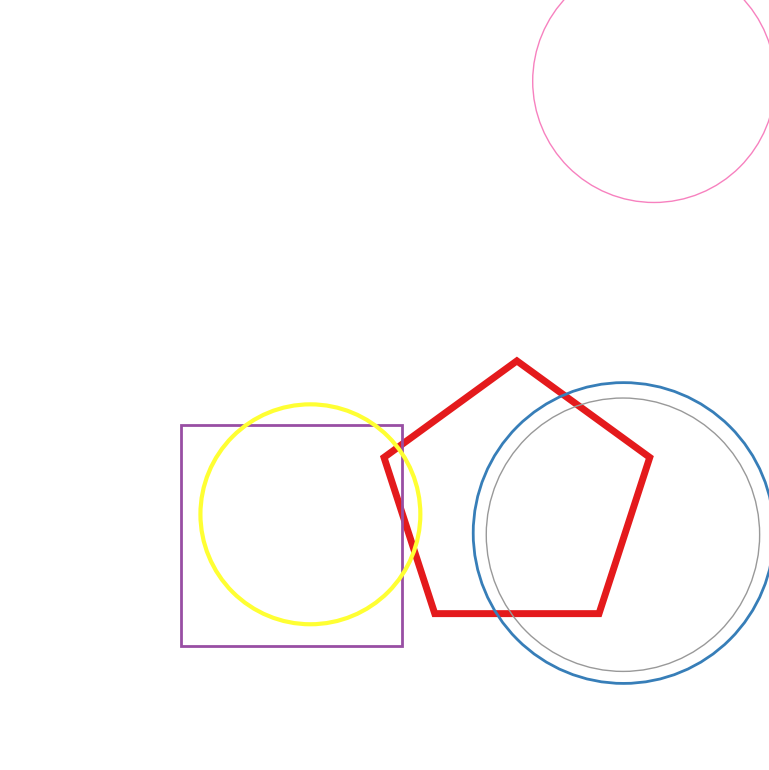[{"shape": "pentagon", "thickness": 2.5, "radius": 0.91, "center": [0.671, 0.35]}, {"shape": "circle", "thickness": 1, "radius": 0.98, "center": [0.81, 0.308]}, {"shape": "square", "thickness": 1, "radius": 0.72, "center": [0.379, 0.304]}, {"shape": "circle", "thickness": 1.5, "radius": 0.71, "center": [0.403, 0.332]}, {"shape": "circle", "thickness": 0.5, "radius": 0.79, "center": [0.849, 0.895]}, {"shape": "circle", "thickness": 0.5, "radius": 0.89, "center": [0.809, 0.306]}]